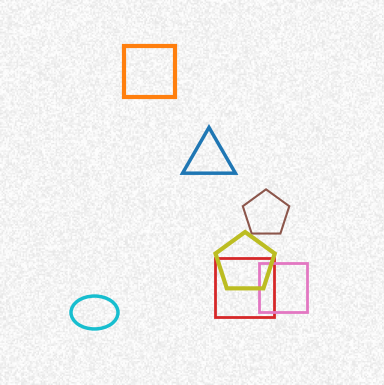[{"shape": "triangle", "thickness": 2.5, "radius": 0.4, "center": [0.543, 0.59]}, {"shape": "square", "thickness": 3, "radius": 0.33, "center": [0.388, 0.814]}, {"shape": "square", "thickness": 2, "radius": 0.38, "center": [0.635, 0.254]}, {"shape": "pentagon", "thickness": 1.5, "radius": 0.32, "center": [0.691, 0.445]}, {"shape": "square", "thickness": 2, "radius": 0.32, "center": [0.735, 0.252]}, {"shape": "pentagon", "thickness": 3, "radius": 0.4, "center": [0.637, 0.317]}, {"shape": "oval", "thickness": 2.5, "radius": 0.31, "center": [0.245, 0.188]}]